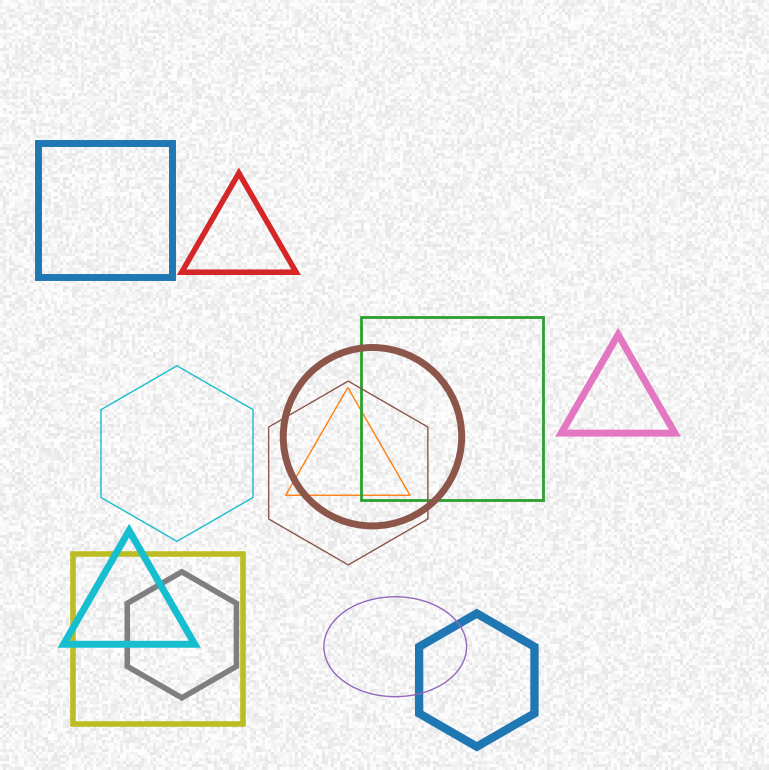[{"shape": "square", "thickness": 2.5, "radius": 0.44, "center": [0.136, 0.727]}, {"shape": "hexagon", "thickness": 3, "radius": 0.43, "center": [0.619, 0.117]}, {"shape": "triangle", "thickness": 0.5, "radius": 0.47, "center": [0.452, 0.403]}, {"shape": "square", "thickness": 1, "radius": 0.59, "center": [0.587, 0.47]}, {"shape": "triangle", "thickness": 2, "radius": 0.43, "center": [0.31, 0.689]}, {"shape": "oval", "thickness": 0.5, "radius": 0.46, "center": [0.513, 0.16]}, {"shape": "circle", "thickness": 2.5, "radius": 0.58, "center": [0.484, 0.433]}, {"shape": "hexagon", "thickness": 0.5, "radius": 0.6, "center": [0.452, 0.386]}, {"shape": "triangle", "thickness": 2.5, "radius": 0.43, "center": [0.803, 0.48]}, {"shape": "hexagon", "thickness": 2, "radius": 0.41, "center": [0.236, 0.176]}, {"shape": "square", "thickness": 2, "radius": 0.55, "center": [0.205, 0.17]}, {"shape": "hexagon", "thickness": 0.5, "radius": 0.57, "center": [0.23, 0.411]}, {"shape": "triangle", "thickness": 2.5, "radius": 0.49, "center": [0.168, 0.212]}]